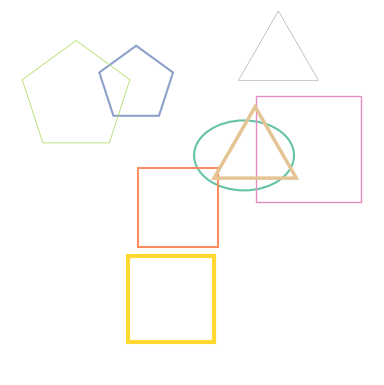[{"shape": "oval", "thickness": 1.5, "radius": 0.65, "center": [0.634, 0.596]}, {"shape": "square", "thickness": 1.5, "radius": 0.52, "center": [0.462, 0.461]}, {"shape": "pentagon", "thickness": 1.5, "radius": 0.5, "center": [0.354, 0.781]}, {"shape": "square", "thickness": 1, "radius": 0.69, "center": [0.801, 0.613]}, {"shape": "pentagon", "thickness": 0.5, "radius": 0.73, "center": [0.198, 0.748]}, {"shape": "square", "thickness": 3, "radius": 0.56, "center": [0.445, 0.224]}, {"shape": "triangle", "thickness": 2.5, "radius": 0.62, "center": [0.663, 0.599]}, {"shape": "triangle", "thickness": 0.5, "radius": 0.6, "center": [0.723, 0.851]}]